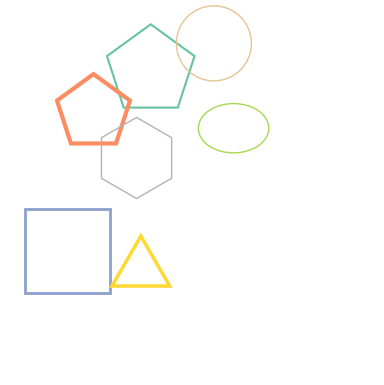[{"shape": "pentagon", "thickness": 1.5, "radius": 0.6, "center": [0.392, 0.817]}, {"shape": "pentagon", "thickness": 3, "radius": 0.5, "center": [0.243, 0.708]}, {"shape": "square", "thickness": 2, "radius": 0.55, "center": [0.175, 0.348]}, {"shape": "oval", "thickness": 1, "radius": 0.46, "center": [0.607, 0.667]}, {"shape": "triangle", "thickness": 2.5, "radius": 0.43, "center": [0.366, 0.3]}, {"shape": "circle", "thickness": 1, "radius": 0.49, "center": [0.556, 0.887]}, {"shape": "hexagon", "thickness": 1, "radius": 0.53, "center": [0.355, 0.59]}]